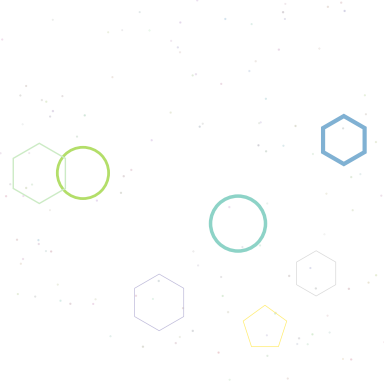[{"shape": "circle", "thickness": 2.5, "radius": 0.36, "center": [0.618, 0.419]}, {"shape": "hexagon", "thickness": 0.5, "radius": 0.37, "center": [0.413, 0.215]}, {"shape": "hexagon", "thickness": 3, "radius": 0.31, "center": [0.893, 0.636]}, {"shape": "circle", "thickness": 2, "radius": 0.33, "center": [0.215, 0.551]}, {"shape": "hexagon", "thickness": 0.5, "radius": 0.29, "center": [0.821, 0.29]}, {"shape": "hexagon", "thickness": 1, "radius": 0.39, "center": [0.102, 0.55]}, {"shape": "pentagon", "thickness": 0.5, "radius": 0.3, "center": [0.688, 0.148]}]